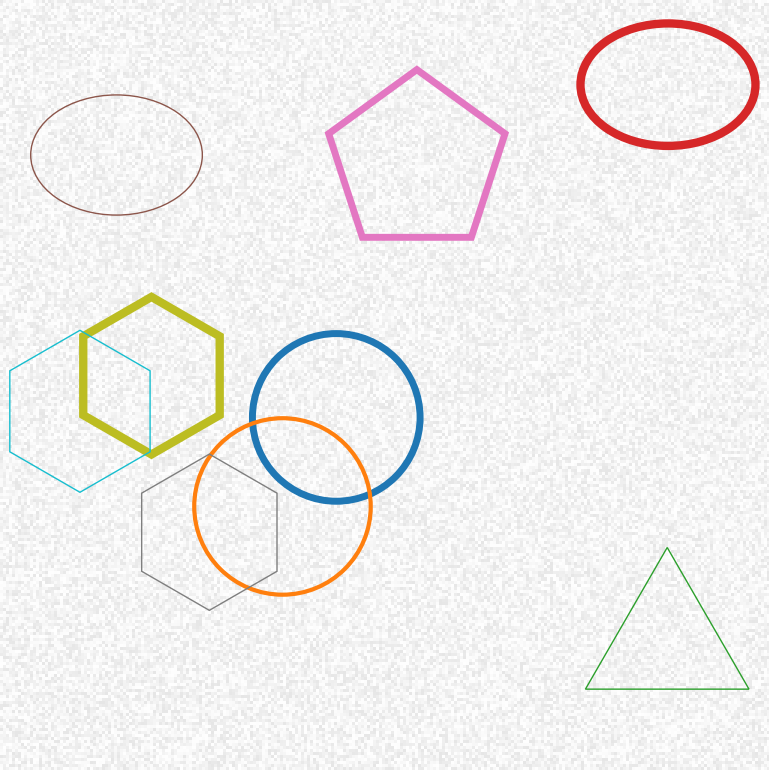[{"shape": "circle", "thickness": 2.5, "radius": 0.54, "center": [0.437, 0.458]}, {"shape": "circle", "thickness": 1.5, "radius": 0.57, "center": [0.367, 0.342]}, {"shape": "triangle", "thickness": 0.5, "radius": 0.61, "center": [0.867, 0.166]}, {"shape": "oval", "thickness": 3, "radius": 0.57, "center": [0.868, 0.89]}, {"shape": "oval", "thickness": 0.5, "radius": 0.56, "center": [0.151, 0.799]}, {"shape": "pentagon", "thickness": 2.5, "radius": 0.6, "center": [0.541, 0.789]}, {"shape": "hexagon", "thickness": 0.5, "radius": 0.51, "center": [0.272, 0.309]}, {"shape": "hexagon", "thickness": 3, "radius": 0.51, "center": [0.197, 0.512]}, {"shape": "hexagon", "thickness": 0.5, "radius": 0.53, "center": [0.104, 0.466]}]